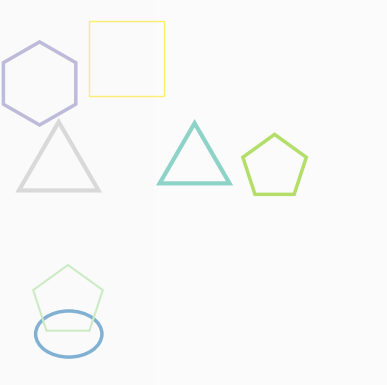[{"shape": "triangle", "thickness": 3, "radius": 0.52, "center": [0.502, 0.576]}, {"shape": "hexagon", "thickness": 2.5, "radius": 0.54, "center": [0.102, 0.783]}, {"shape": "oval", "thickness": 2.5, "radius": 0.43, "center": [0.177, 0.132]}, {"shape": "pentagon", "thickness": 2.5, "radius": 0.43, "center": [0.709, 0.565]}, {"shape": "triangle", "thickness": 3, "radius": 0.59, "center": [0.152, 0.565]}, {"shape": "pentagon", "thickness": 1.5, "radius": 0.47, "center": [0.175, 0.217]}, {"shape": "square", "thickness": 1, "radius": 0.49, "center": [0.326, 0.848]}]